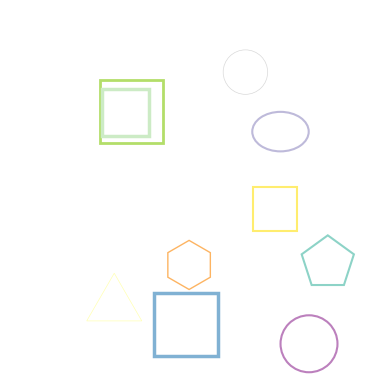[{"shape": "pentagon", "thickness": 1.5, "radius": 0.36, "center": [0.851, 0.317]}, {"shape": "triangle", "thickness": 0.5, "radius": 0.41, "center": [0.297, 0.208]}, {"shape": "oval", "thickness": 1.5, "radius": 0.37, "center": [0.729, 0.658]}, {"shape": "square", "thickness": 2.5, "radius": 0.41, "center": [0.483, 0.157]}, {"shape": "hexagon", "thickness": 1, "radius": 0.32, "center": [0.491, 0.312]}, {"shape": "square", "thickness": 2, "radius": 0.41, "center": [0.341, 0.71]}, {"shape": "circle", "thickness": 0.5, "radius": 0.29, "center": [0.637, 0.813]}, {"shape": "circle", "thickness": 1.5, "radius": 0.37, "center": [0.803, 0.107]}, {"shape": "square", "thickness": 2.5, "radius": 0.3, "center": [0.326, 0.708]}, {"shape": "square", "thickness": 1.5, "radius": 0.29, "center": [0.715, 0.457]}]